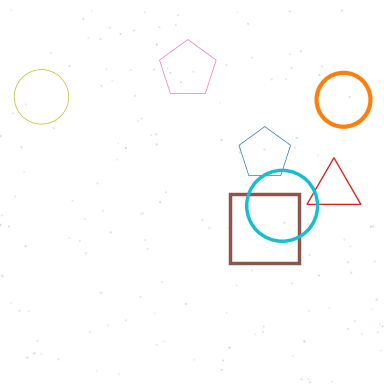[{"shape": "pentagon", "thickness": 0.5, "radius": 0.35, "center": [0.688, 0.601]}, {"shape": "circle", "thickness": 3, "radius": 0.35, "center": [0.892, 0.741]}, {"shape": "triangle", "thickness": 1, "radius": 0.4, "center": [0.867, 0.509]}, {"shape": "square", "thickness": 2.5, "radius": 0.45, "center": [0.688, 0.406]}, {"shape": "pentagon", "thickness": 0.5, "radius": 0.39, "center": [0.488, 0.82]}, {"shape": "circle", "thickness": 0.5, "radius": 0.35, "center": [0.108, 0.748]}, {"shape": "circle", "thickness": 2.5, "radius": 0.46, "center": [0.733, 0.465]}]